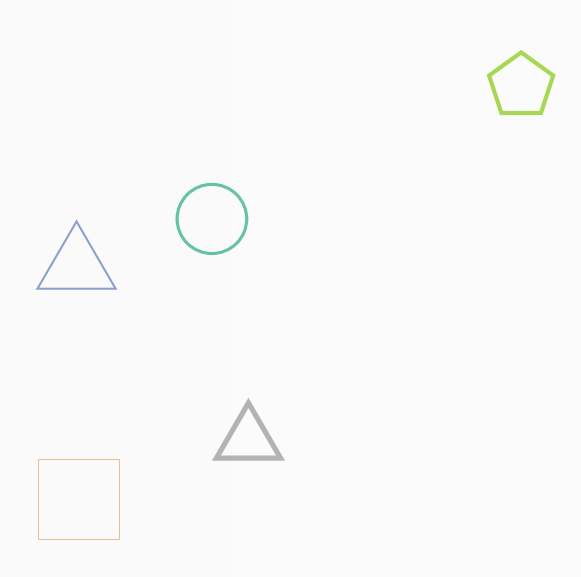[{"shape": "circle", "thickness": 1.5, "radius": 0.3, "center": [0.365, 0.62]}, {"shape": "triangle", "thickness": 1, "radius": 0.39, "center": [0.132, 0.538]}, {"shape": "pentagon", "thickness": 2, "radius": 0.29, "center": [0.897, 0.85]}, {"shape": "square", "thickness": 0.5, "radius": 0.35, "center": [0.136, 0.136]}, {"shape": "triangle", "thickness": 2.5, "radius": 0.32, "center": [0.427, 0.238]}]